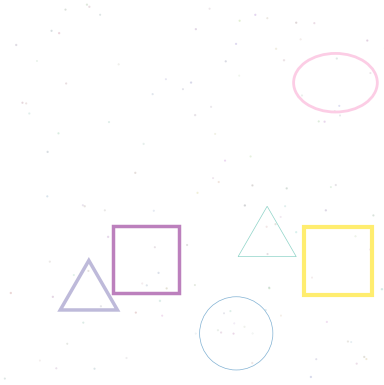[{"shape": "triangle", "thickness": 0.5, "radius": 0.44, "center": [0.694, 0.377]}, {"shape": "triangle", "thickness": 2.5, "radius": 0.43, "center": [0.231, 0.238]}, {"shape": "circle", "thickness": 0.5, "radius": 0.48, "center": [0.614, 0.134]}, {"shape": "oval", "thickness": 2, "radius": 0.54, "center": [0.871, 0.785]}, {"shape": "square", "thickness": 2.5, "radius": 0.43, "center": [0.38, 0.326]}, {"shape": "square", "thickness": 3, "radius": 0.44, "center": [0.878, 0.323]}]